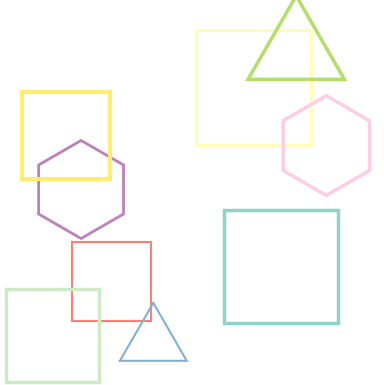[{"shape": "square", "thickness": 2.5, "radius": 0.74, "center": [0.73, 0.308]}, {"shape": "square", "thickness": 2, "radius": 0.75, "center": [0.66, 0.773]}, {"shape": "square", "thickness": 1.5, "radius": 0.51, "center": [0.289, 0.269]}, {"shape": "triangle", "thickness": 1.5, "radius": 0.5, "center": [0.398, 0.113]}, {"shape": "triangle", "thickness": 2.5, "radius": 0.72, "center": [0.769, 0.866]}, {"shape": "hexagon", "thickness": 2.5, "radius": 0.65, "center": [0.848, 0.622]}, {"shape": "hexagon", "thickness": 2, "radius": 0.64, "center": [0.211, 0.508]}, {"shape": "square", "thickness": 2.5, "radius": 0.6, "center": [0.136, 0.129]}, {"shape": "square", "thickness": 3, "radius": 0.57, "center": [0.171, 0.648]}]